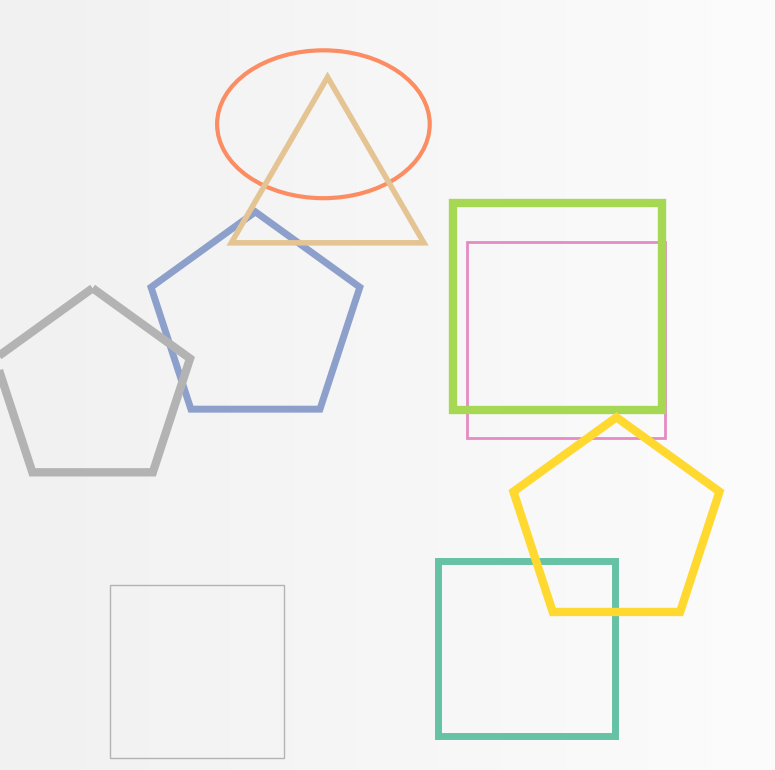[{"shape": "square", "thickness": 2.5, "radius": 0.57, "center": [0.679, 0.158]}, {"shape": "oval", "thickness": 1.5, "radius": 0.69, "center": [0.417, 0.839]}, {"shape": "pentagon", "thickness": 2.5, "radius": 0.71, "center": [0.33, 0.583]}, {"shape": "square", "thickness": 1, "radius": 0.64, "center": [0.73, 0.559]}, {"shape": "square", "thickness": 3, "radius": 0.67, "center": [0.72, 0.602]}, {"shape": "pentagon", "thickness": 3, "radius": 0.7, "center": [0.795, 0.318]}, {"shape": "triangle", "thickness": 2, "radius": 0.72, "center": [0.423, 0.756]}, {"shape": "square", "thickness": 0.5, "radius": 0.56, "center": [0.254, 0.128]}, {"shape": "pentagon", "thickness": 3, "radius": 0.66, "center": [0.119, 0.494]}]